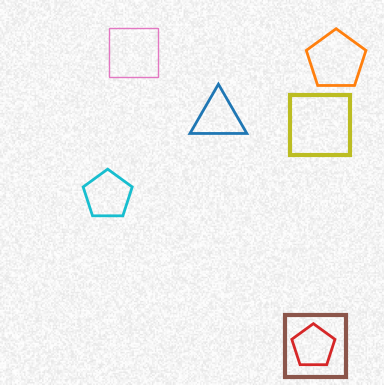[{"shape": "triangle", "thickness": 2, "radius": 0.43, "center": [0.567, 0.696]}, {"shape": "pentagon", "thickness": 2, "radius": 0.41, "center": [0.873, 0.844]}, {"shape": "pentagon", "thickness": 2, "radius": 0.29, "center": [0.814, 0.1]}, {"shape": "square", "thickness": 3, "radius": 0.4, "center": [0.819, 0.101]}, {"shape": "square", "thickness": 1, "radius": 0.32, "center": [0.348, 0.864]}, {"shape": "square", "thickness": 3, "radius": 0.39, "center": [0.831, 0.676]}, {"shape": "pentagon", "thickness": 2, "radius": 0.34, "center": [0.28, 0.494]}]